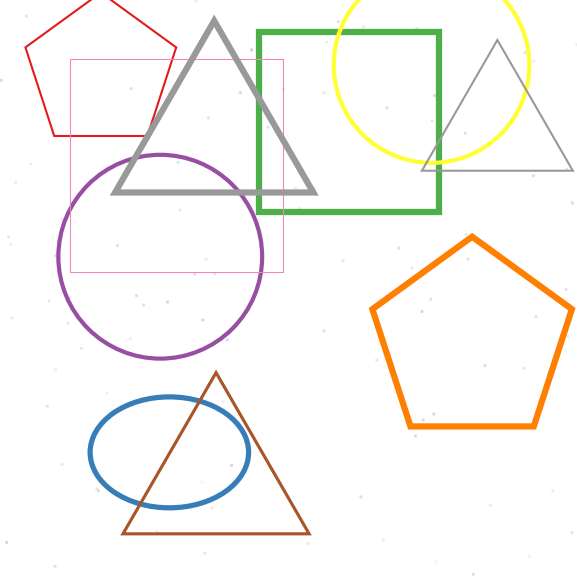[{"shape": "pentagon", "thickness": 1, "radius": 0.69, "center": [0.175, 0.875]}, {"shape": "oval", "thickness": 2.5, "radius": 0.69, "center": [0.293, 0.216]}, {"shape": "square", "thickness": 3, "radius": 0.78, "center": [0.605, 0.788]}, {"shape": "circle", "thickness": 2, "radius": 0.88, "center": [0.278, 0.555]}, {"shape": "pentagon", "thickness": 3, "radius": 0.91, "center": [0.818, 0.408]}, {"shape": "circle", "thickness": 2, "radius": 0.85, "center": [0.747, 0.886]}, {"shape": "triangle", "thickness": 1.5, "radius": 0.93, "center": [0.374, 0.168]}, {"shape": "square", "thickness": 0.5, "radius": 0.92, "center": [0.305, 0.712]}, {"shape": "triangle", "thickness": 1, "radius": 0.75, "center": [0.861, 0.779]}, {"shape": "triangle", "thickness": 3, "radius": 0.99, "center": [0.371, 0.765]}]